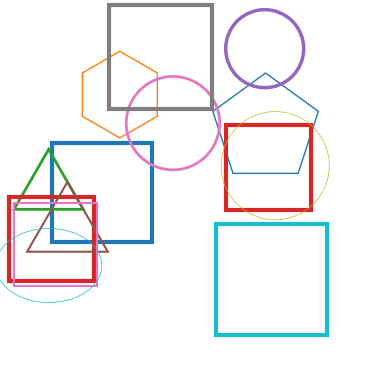[{"shape": "pentagon", "thickness": 1, "radius": 0.72, "center": [0.69, 0.666]}, {"shape": "square", "thickness": 3, "radius": 0.65, "center": [0.265, 0.5]}, {"shape": "hexagon", "thickness": 1, "radius": 0.56, "center": [0.311, 0.754]}, {"shape": "triangle", "thickness": 2, "radius": 0.52, "center": [0.126, 0.508]}, {"shape": "square", "thickness": 3, "radius": 0.55, "center": [0.134, 0.379]}, {"shape": "square", "thickness": 3, "radius": 0.56, "center": [0.697, 0.565]}, {"shape": "circle", "thickness": 2.5, "radius": 0.51, "center": [0.688, 0.874]}, {"shape": "triangle", "thickness": 1.5, "radius": 0.6, "center": [0.175, 0.407]}, {"shape": "circle", "thickness": 2, "radius": 0.61, "center": [0.449, 0.68]}, {"shape": "square", "thickness": 1.5, "radius": 0.54, "center": [0.145, 0.366]}, {"shape": "square", "thickness": 3, "radius": 0.67, "center": [0.416, 0.852]}, {"shape": "circle", "thickness": 0.5, "radius": 0.7, "center": [0.715, 0.57]}, {"shape": "oval", "thickness": 0.5, "radius": 0.69, "center": [0.127, 0.31]}, {"shape": "square", "thickness": 3, "radius": 0.72, "center": [0.705, 0.275]}]